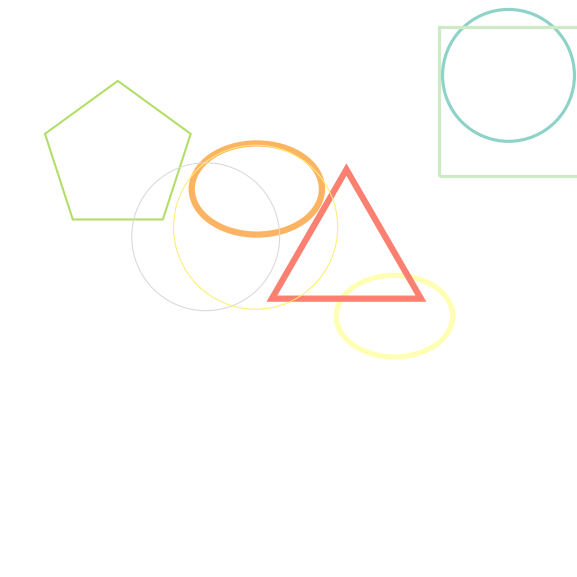[{"shape": "circle", "thickness": 1.5, "radius": 0.57, "center": [0.881, 0.869]}, {"shape": "oval", "thickness": 2.5, "radius": 0.5, "center": [0.683, 0.452]}, {"shape": "triangle", "thickness": 3, "radius": 0.75, "center": [0.6, 0.557]}, {"shape": "oval", "thickness": 3, "radius": 0.56, "center": [0.445, 0.672]}, {"shape": "pentagon", "thickness": 1, "radius": 0.66, "center": [0.204, 0.726]}, {"shape": "circle", "thickness": 0.5, "radius": 0.64, "center": [0.356, 0.589]}, {"shape": "square", "thickness": 1.5, "radius": 0.64, "center": [0.89, 0.824]}, {"shape": "circle", "thickness": 0.5, "radius": 0.71, "center": [0.443, 0.606]}]